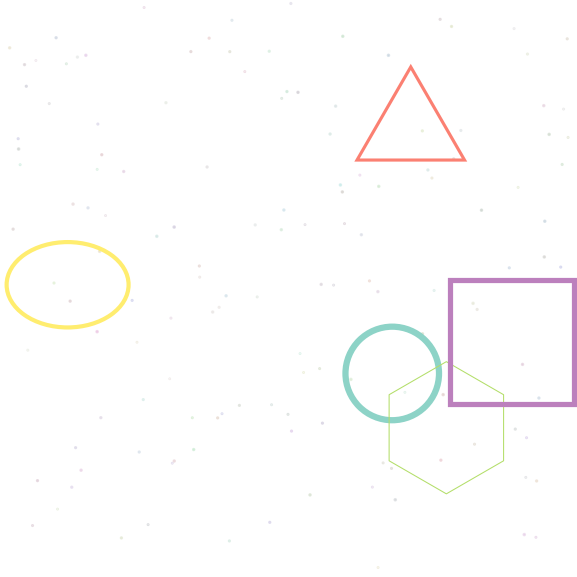[{"shape": "circle", "thickness": 3, "radius": 0.4, "center": [0.679, 0.352]}, {"shape": "triangle", "thickness": 1.5, "radius": 0.54, "center": [0.711, 0.776]}, {"shape": "hexagon", "thickness": 0.5, "radius": 0.57, "center": [0.773, 0.258]}, {"shape": "square", "thickness": 2.5, "radius": 0.54, "center": [0.886, 0.407]}, {"shape": "oval", "thickness": 2, "radius": 0.53, "center": [0.117, 0.506]}]